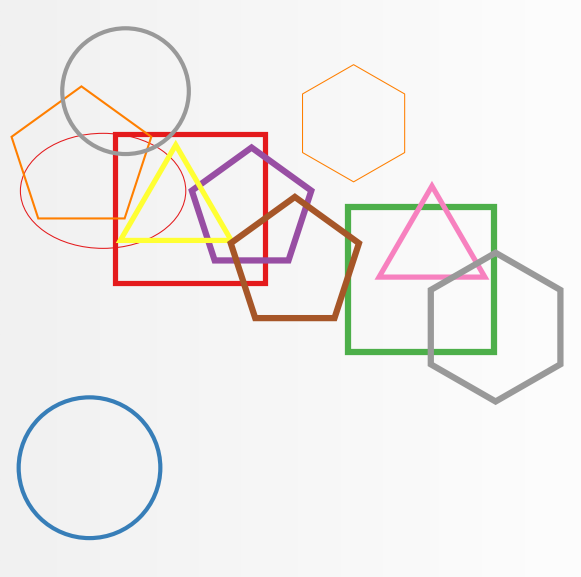[{"shape": "square", "thickness": 2.5, "radius": 0.64, "center": [0.327, 0.639]}, {"shape": "oval", "thickness": 0.5, "radius": 0.71, "center": [0.177, 0.669]}, {"shape": "circle", "thickness": 2, "radius": 0.61, "center": [0.154, 0.189]}, {"shape": "square", "thickness": 3, "radius": 0.63, "center": [0.724, 0.515]}, {"shape": "pentagon", "thickness": 3, "radius": 0.54, "center": [0.433, 0.636]}, {"shape": "hexagon", "thickness": 0.5, "radius": 0.51, "center": [0.608, 0.786]}, {"shape": "pentagon", "thickness": 1, "radius": 0.63, "center": [0.14, 0.723]}, {"shape": "triangle", "thickness": 2.5, "radius": 0.55, "center": [0.302, 0.638]}, {"shape": "pentagon", "thickness": 3, "radius": 0.58, "center": [0.507, 0.542]}, {"shape": "triangle", "thickness": 2.5, "radius": 0.53, "center": [0.743, 0.572]}, {"shape": "hexagon", "thickness": 3, "radius": 0.64, "center": [0.853, 0.433]}, {"shape": "circle", "thickness": 2, "radius": 0.54, "center": [0.216, 0.841]}]